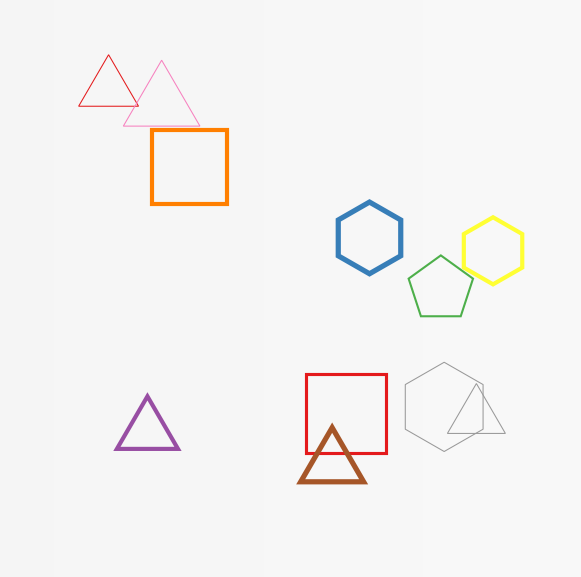[{"shape": "triangle", "thickness": 0.5, "radius": 0.3, "center": [0.187, 0.845]}, {"shape": "square", "thickness": 1.5, "radius": 0.35, "center": [0.596, 0.283]}, {"shape": "hexagon", "thickness": 2.5, "radius": 0.31, "center": [0.636, 0.587]}, {"shape": "pentagon", "thickness": 1, "radius": 0.29, "center": [0.758, 0.499]}, {"shape": "triangle", "thickness": 2, "radius": 0.3, "center": [0.254, 0.252]}, {"shape": "square", "thickness": 2, "radius": 0.32, "center": [0.326, 0.71]}, {"shape": "hexagon", "thickness": 2, "radius": 0.29, "center": [0.848, 0.565]}, {"shape": "triangle", "thickness": 2.5, "radius": 0.31, "center": [0.571, 0.196]}, {"shape": "triangle", "thickness": 0.5, "radius": 0.38, "center": [0.278, 0.819]}, {"shape": "hexagon", "thickness": 0.5, "radius": 0.39, "center": [0.764, 0.295]}, {"shape": "triangle", "thickness": 0.5, "radius": 0.29, "center": [0.82, 0.277]}]